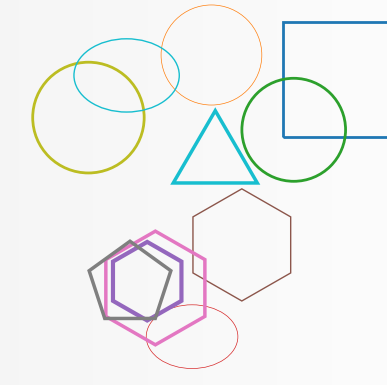[{"shape": "square", "thickness": 2, "radius": 0.75, "center": [0.879, 0.794]}, {"shape": "circle", "thickness": 0.5, "radius": 0.65, "center": [0.546, 0.857]}, {"shape": "circle", "thickness": 2, "radius": 0.67, "center": [0.758, 0.663]}, {"shape": "oval", "thickness": 0.5, "radius": 0.59, "center": [0.496, 0.126]}, {"shape": "hexagon", "thickness": 3, "radius": 0.51, "center": [0.38, 0.27]}, {"shape": "hexagon", "thickness": 1, "radius": 0.73, "center": [0.624, 0.364]}, {"shape": "hexagon", "thickness": 2.5, "radius": 0.74, "center": [0.401, 0.252]}, {"shape": "pentagon", "thickness": 2.5, "radius": 0.55, "center": [0.335, 0.263]}, {"shape": "circle", "thickness": 2, "radius": 0.72, "center": [0.228, 0.695]}, {"shape": "triangle", "thickness": 2.5, "radius": 0.63, "center": [0.556, 0.587]}, {"shape": "oval", "thickness": 1, "radius": 0.68, "center": [0.327, 0.804]}]